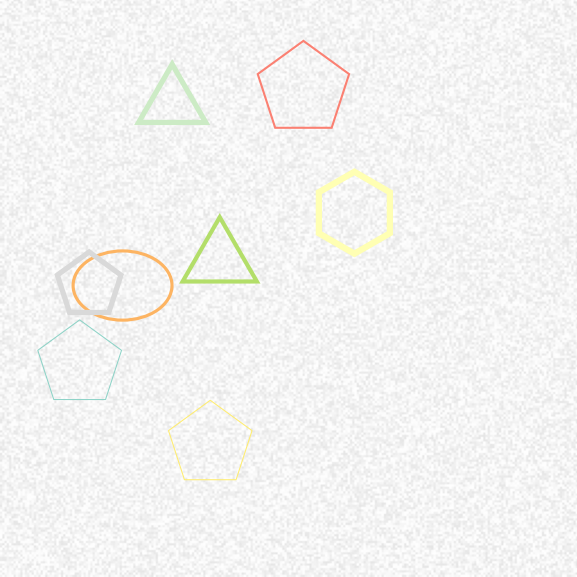[{"shape": "pentagon", "thickness": 0.5, "radius": 0.38, "center": [0.138, 0.369]}, {"shape": "hexagon", "thickness": 3, "radius": 0.35, "center": [0.614, 0.631]}, {"shape": "pentagon", "thickness": 1, "radius": 0.42, "center": [0.525, 0.845]}, {"shape": "oval", "thickness": 1.5, "radius": 0.43, "center": [0.212, 0.505]}, {"shape": "triangle", "thickness": 2, "radius": 0.37, "center": [0.381, 0.549]}, {"shape": "pentagon", "thickness": 2.5, "radius": 0.29, "center": [0.154, 0.505]}, {"shape": "triangle", "thickness": 2.5, "radius": 0.34, "center": [0.298, 0.821]}, {"shape": "pentagon", "thickness": 0.5, "radius": 0.38, "center": [0.364, 0.23]}]